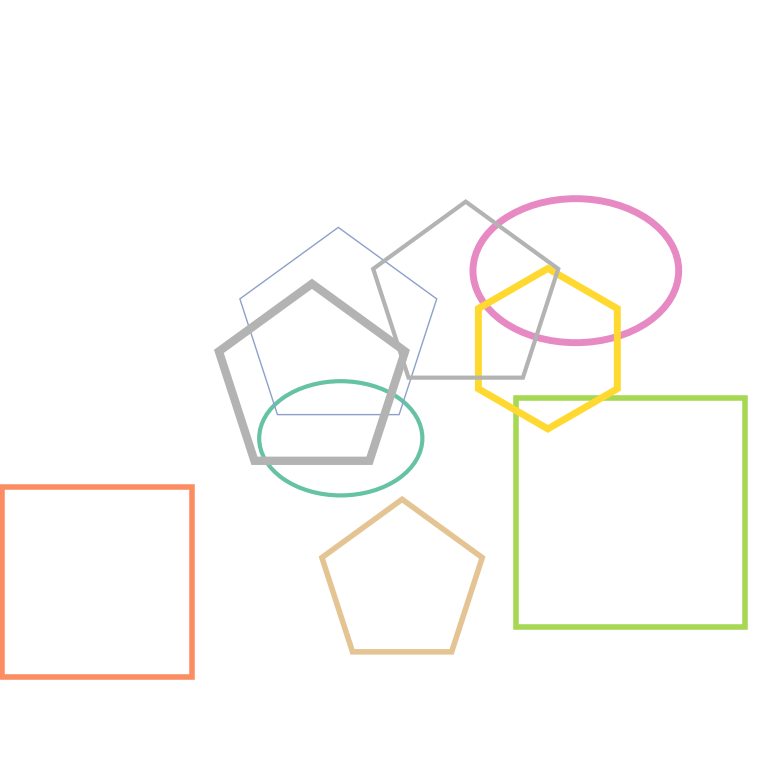[{"shape": "oval", "thickness": 1.5, "radius": 0.53, "center": [0.443, 0.431]}, {"shape": "square", "thickness": 2, "radius": 0.62, "center": [0.126, 0.244]}, {"shape": "pentagon", "thickness": 0.5, "radius": 0.67, "center": [0.439, 0.57]}, {"shape": "oval", "thickness": 2.5, "radius": 0.67, "center": [0.748, 0.648]}, {"shape": "square", "thickness": 2, "radius": 0.74, "center": [0.819, 0.335]}, {"shape": "hexagon", "thickness": 2.5, "radius": 0.52, "center": [0.711, 0.547]}, {"shape": "pentagon", "thickness": 2, "radius": 0.55, "center": [0.522, 0.242]}, {"shape": "pentagon", "thickness": 1.5, "radius": 0.63, "center": [0.605, 0.612]}, {"shape": "pentagon", "thickness": 3, "radius": 0.64, "center": [0.405, 0.504]}]